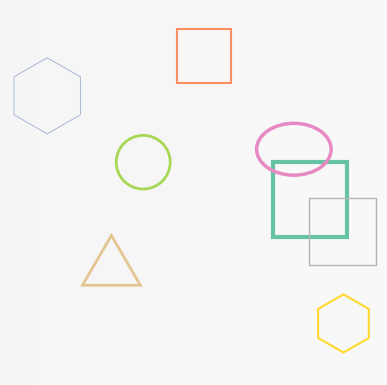[{"shape": "square", "thickness": 3, "radius": 0.48, "center": [0.8, 0.482]}, {"shape": "square", "thickness": 1.5, "radius": 0.35, "center": [0.527, 0.855]}, {"shape": "hexagon", "thickness": 0.5, "radius": 0.49, "center": [0.122, 0.751]}, {"shape": "oval", "thickness": 2.5, "radius": 0.48, "center": [0.758, 0.612]}, {"shape": "circle", "thickness": 2, "radius": 0.35, "center": [0.37, 0.579]}, {"shape": "hexagon", "thickness": 1.5, "radius": 0.38, "center": [0.886, 0.16]}, {"shape": "triangle", "thickness": 2, "radius": 0.43, "center": [0.288, 0.302]}, {"shape": "square", "thickness": 1, "radius": 0.43, "center": [0.883, 0.398]}]